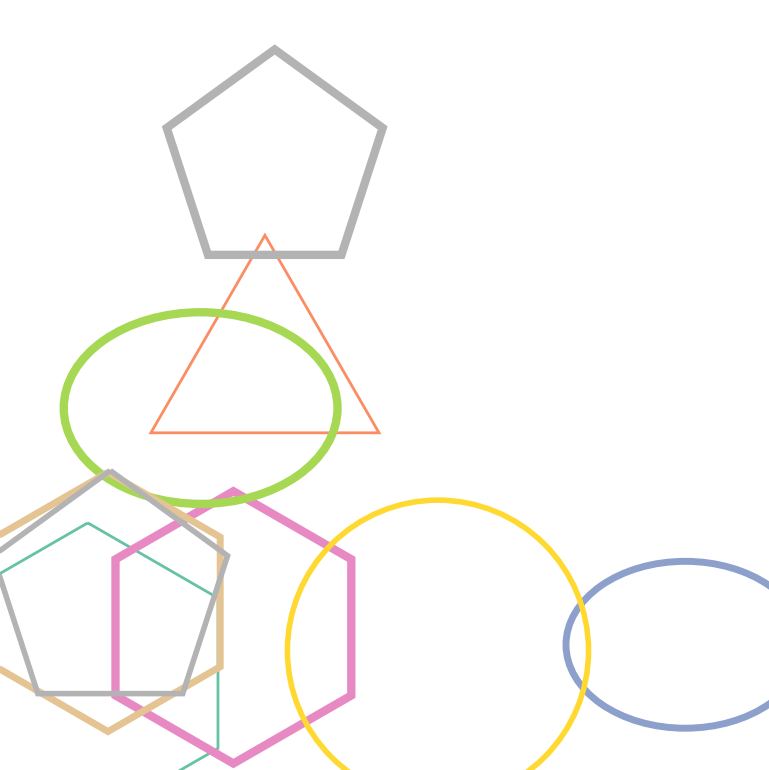[{"shape": "hexagon", "thickness": 1, "radius": 0.98, "center": [0.114, 0.126]}, {"shape": "triangle", "thickness": 1, "radius": 0.86, "center": [0.344, 0.523]}, {"shape": "oval", "thickness": 2.5, "radius": 0.77, "center": [0.89, 0.163]}, {"shape": "hexagon", "thickness": 3, "radius": 0.88, "center": [0.303, 0.185]}, {"shape": "oval", "thickness": 3, "radius": 0.89, "center": [0.261, 0.47]}, {"shape": "circle", "thickness": 2, "radius": 0.98, "center": [0.569, 0.155]}, {"shape": "hexagon", "thickness": 2.5, "radius": 0.84, "center": [0.14, 0.218]}, {"shape": "pentagon", "thickness": 3, "radius": 0.74, "center": [0.357, 0.788]}, {"shape": "pentagon", "thickness": 2, "radius": 0.8, "center": [0.143, 0.229]}]